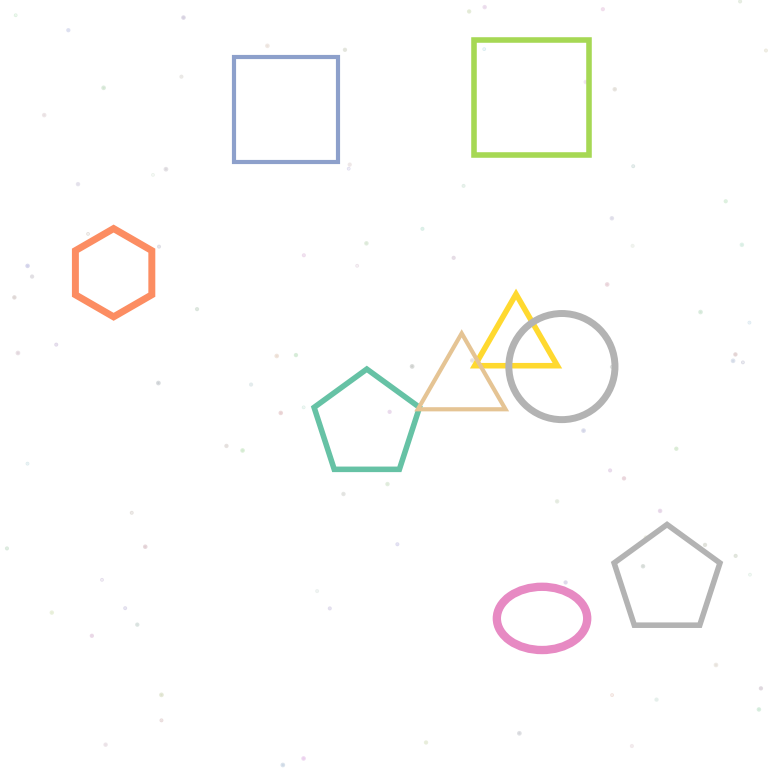[{"shape": "pentagon", "thickness": 2, "radius": 0.36, "center": [0.476, 0.449]}, {"shape": "hexagon", "thickness": 2.5, "radius": 0.29, "center": [0.148, 0.646]}, {"shape": "square", "thickness": 1.5, "radius": 0.34, "center": [0.371, 0.858]}, {"shape": "oval", "thickness": 3, "radius": 0.29, "center": [0.704, 0.197]}, {"shape": "square", "thickness": 2, "radius": 0.37, "center": [0.69, 0.873]}, {"shape": "triangle", "thickness": 2, "radius": 0.31, "center": [0.67, 0.556]}, {"shape": "triangle", "thickness": 1.5, "radius": 0.33, "center": [0.6, 0.501]}, {"shape": "circle", "thickness": 2.5, "radius": 0.34, "center": [0.73, 0.524]}, {"shape": "pentagon", "thickness": 2, "radius": 0.36, "center": [0.866, 0.247]}]